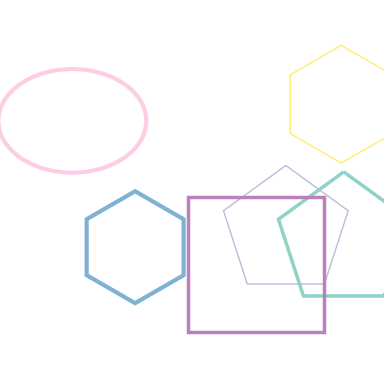[{"shape": "pentagon", "thickness": 2.5, "radius": 0.89, "center": [0.893, 0.375]}, {"shape": "pentagon", "thickness": 1, "radius": 0.85, "center": [0.742, 0.4]}, {"shape": "hexagon", "thickness": 3, "radius": 0.73, "center": [0.351, 0.358]}, {"shape": "oval", "thickness": 3, "radius": 0.96, "center": [0.188, 0.686]}, {"shape": "square", "thickness": 2.5, "radius": 0.88, "center": [0.665, 0.313]}, {"shape": "hexagon", "thickness": 1, "radius": 0.76, "center": [0.886, 0.729]}]